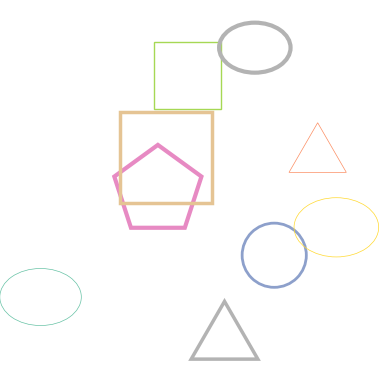[{"shape": "oval", "thickness": 0.5, "radius": 0.53, "center": [0.105, 0.229]}, {"shape": "triangle", "thickness": 0.5, "radius": 0.43, "center": [0.825, 0.595]}, {"shape": "circle", "thickness": 2, "radius": 0.42, "center": [0.712, 0.337]}, {"shape": "pentagon", "thickness": 3, "radius": 0.59, "center": [0.41, 0.505]}, {"shape": "square", "thickness": 1, "radius": 0.43, "center": [0.487, 0.805]}, {"shape": "oval", "thickness": 0.5, "radius": 0.55, "center": [0.874, 0.41]}, {"shape": "square", "thickness": 2.5, "radius": 0.6, "center": [0.432, 0.591]}, {"shape": "triangle", "thickness": 2.5, "radius": 0.5, "center": [0.583, 0.117]}, {"shape": "oval", "thickness": 3, "radius": 0.46, "center": [0.662, 0.876]}]